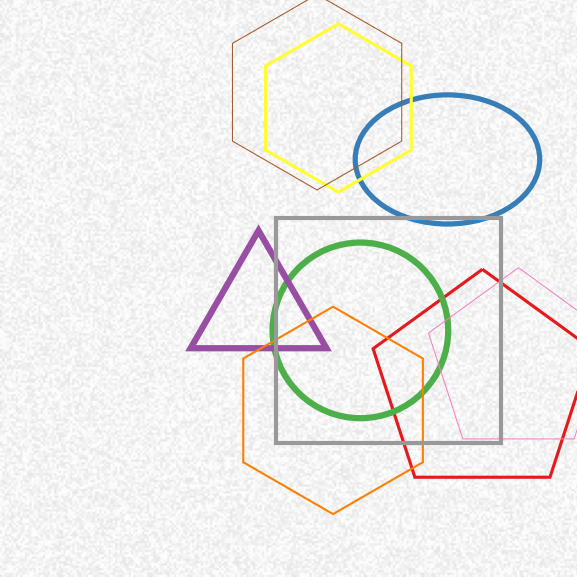[{"shape": "pentagon", "thickness": 1.5, "radius": 1.0, "center": [0.835, 0.334]}, {"shape": "oval", "thickness": 2.5, "radius": 0.8, "center": [0.775, 0.723]}, {"shape": "circle", "thickness": 3, "radius": 0.76, "center": [0.624, 0.427]}, {"shape": "triangle", "thickness": 3, "radius": 0.68, "center": [0.448, 0.464]}, {"shape": "hexagon", "thickness": 1, "radius": 0.9, "center": [0.577, 0.289]}, {"shape": "hexagon", "thickness": 1.5, "radius": 0.73, "center": [0.586, 0.812]}, {"shape": "hexagon", "thickness": 0.5, "radius": 0.85, "center": [0.549, 0.839]}, {"shape": "pentagon", "thickness": 0.5, "radius": 0.82, "center": [0.898, 0.372]}, {"shape": "square", "thickness": 2, "radius": 0.97, "center": [0.673, 0.427]}]